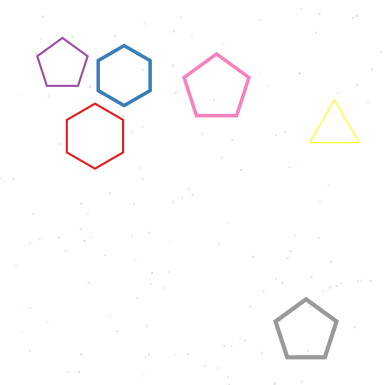[{"shape": "hexagon", "thickness": 1.5, "radius": 0.42, "center": [0.247, 0.646]}, {"shape": "hexagon", "thickness": 2.5, "radius": 0.39, "center": [0.322, 0.804]}, {"shape": "pentagon", "thickness": 1.5, "radius": 0.34, "center": [0.162, 0.833]}, {"shape": "triangle", "thickness": 1, "radius": 0.37, "center": [0.868, 0.667]}, {"shape": "pentagon", "thickness": 2.5, "radius": 0.44, "center": [0.562, 0.771]}, {"shape": "pentagon", "thickness": 3, "radius": 0.42, "center": [0.795, 0.139]}]